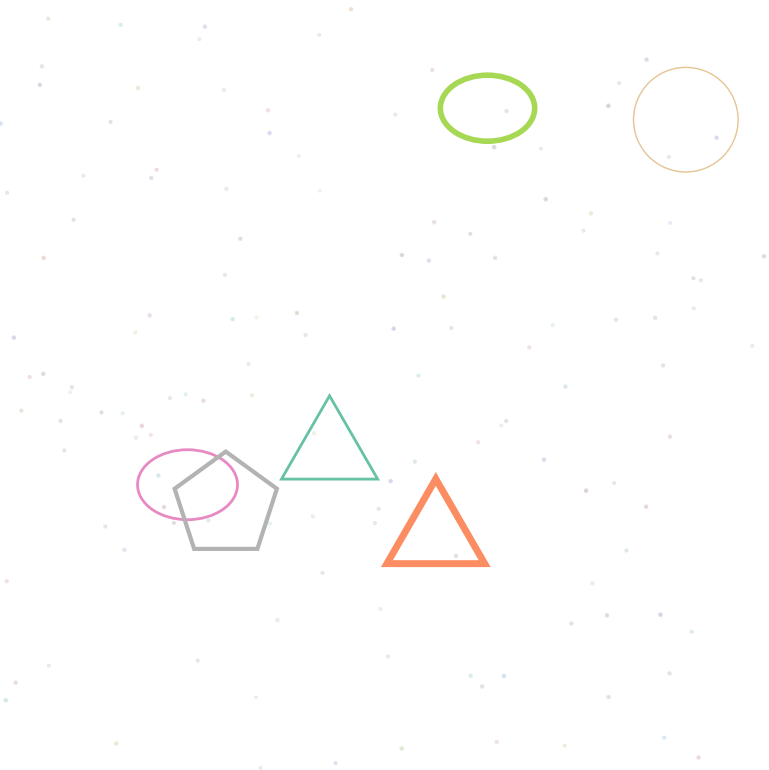[{"shape": "triangle", "thickness": 1, "radius": 0.36, "center": [0.428, 0.414]}, {"shape": "triangle", "thickness": 2.5, "radius": 0.37, "center": [0.566, 0.305]}, {"shape": "oval", "thickness": 1, "radius": 0.32, "center": [0.244, 0.371]}, {"shape": "oval", "thickness": 2, "radius": 0.31, "center": [0.633, 0.859]}, {"shape": "circle", "thickness": 0.5, "radius": 0.34, "center": [0.891, 0.845]}, {"shape": "pentagon", "thickness": 1.5, "radius": 0.35, "center": [0.293, 0.344]}]